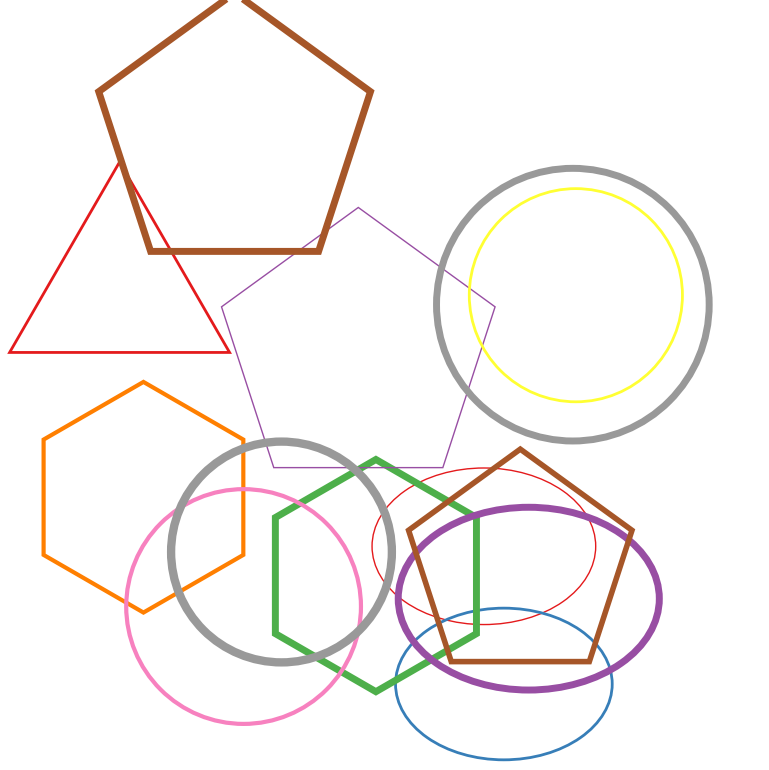[{"shape": "triangle", "thickness": 1, "radius": 0.82, "center": [0.155, 0.625]}, {"shape": "oval", "thickness": 0.5, "radius": 0.73, "center": [0.628, 0.291]}, {"shape": "oval", "thickness": 1, "radius": 0.7, "center": [0.654, 0.112]}, {"shape": "hexagon", "thickness": 2.5, "radius": 0.75, "center": [0.488, 0.252]}, {"shape": "pentagon", "thickness": 0.5, "radius": 0.93, "center": [0.465, 0.544]}, {"shape": "oval", "thickness": 2.5, "radius": 0.85, "center": [0.687, 0.223]}, {"shape": "hexagon", "thickness": 1.5, "radius": 0.75, "center": [0.186, 0.354]}, {"shape": "circle", "thickness": 1, "radius": 0.69, "center": [0.748, 0.617]}, {"shape": "pentagon", "thickness": 2.5, "radius": 0.93, "center": [0.305, 0.824]}, {"shape": "pentagon", "thickness": 2, "radius": 0.76, "center": [0.676, 0.264]}, {"shape": "circle", "thickness": 1.5, "radius": 0.76, "center": [0.316, 0.212]}, {"shape": "circle", "thickness": 2.5, "radius": 0.89, "center": [0.744, 0.604]}, {"shape": "circle", "thickness": 3, "radius": 0.72, "center": [0.366, 0.283]}]